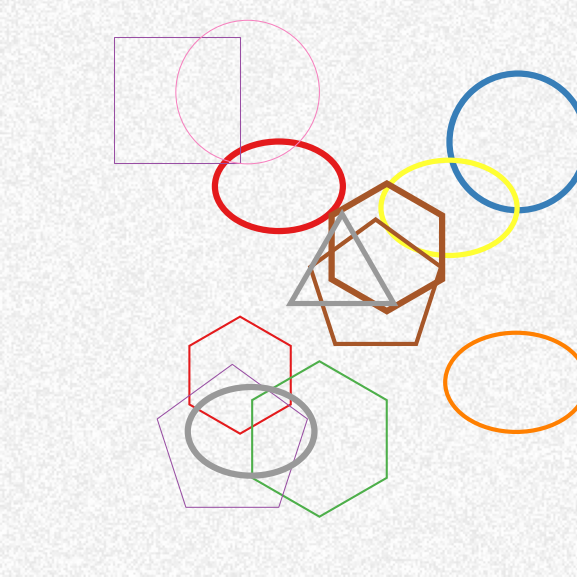[{"shape": "hexagon", "thickness": 1, "radius": 0.51, "center": [0.416, 0.35]}, {"shape": "oval", "thickness": 3, "radius": 0.55, "center": [0.483, 0.677]}, {"shape": "circle", "thickness": 3, "radius": 0.59, "center": [0.897, 0.753]}, {"shape": "hexagon", "thickness": 1, "radius": 0.67, "center": [0.553, 0.239]}, {"shape": "square", "thickness": 0.5, "radius": 0.55, "center": [0.307, 0.826]}, {"shape": "pentagon", "thickness": 0.5, "radius": 0.68, "center": [0.402, 0.231]}, {"shape": "oval", "thickness": 2, "radius": 0.61, "center": [0.894, 0.337]}, {"shape": "oval", "thickness": 2.5, "radius": 0.59, "center": [0.778, 0.639]}, {"shape": "hexagon", "thickness": 3, "radius": 0.55, "center": [0.67, 0.571]}, {"shape": "pentagon", "thickness": 2, "radius": 0.6, "center": [0.65, 0.5]}, {"shape": "circle", "thickness": 0.5, "radius": 0.62, "center": [0.429, 0.84]}, {"shape": "oval", "thickness": 3, "radius": 0.55, "center": [0.435, 0.252]}, {"shape": "triangle", "thickness": 2.5, "radius": 0.52, "center": [0.592, 0.525]}]